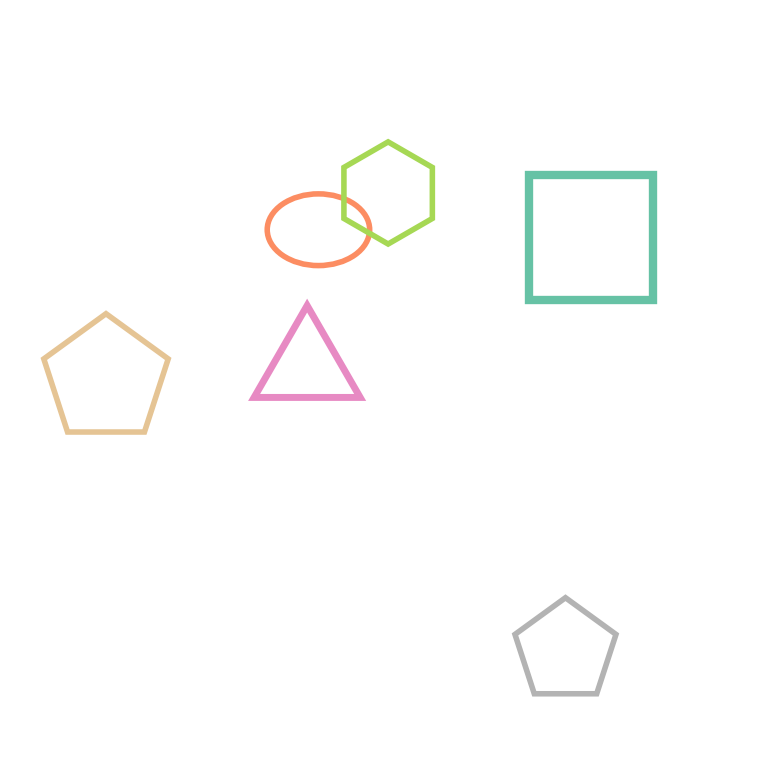[{"shape": "square", "thickness": 3, "radius": 0.41, "center": [0.768, 0.691]}, {"shape": "oval", "thickness": 2, "radius": 0.33, "center": [0.414, 0.702]}, {"shape": "triangle", "thickness": 2.5, "radius": 0.4, "center": [0.399, 0.524]}, {"shape": "hexagon", "thickness": 2, "radius": 0.33, "center": [0.504, 0.749]}, {"shape": "pentagon", "thickness": 2, "radius": 0.42, "center": [0.138, 0.508]}, {"shape": "pentagon", "thickness": 2, "radius": 0.34, "center": [0.734, 0.155]}]